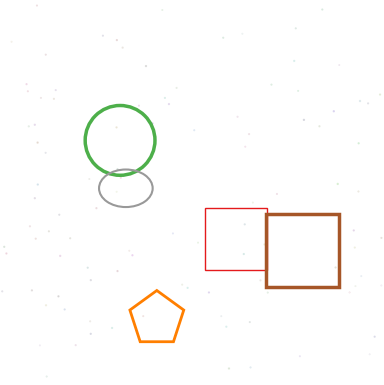[{"shape": "square", "thickness": 1, "radius": 0.4, "center": [0.612, 0.379]}, {"shape": "circle", "thickness": 2.5, "radius": 0.45, "center": [0.312, 0.635]}, {"shape": "pentagon", "thickness": 2, "radius": 0.37, "center": [0.407, 0.172]}, {"shape": "square", "thickness": 2.5, "radius": 0.47, "center": [0.786, 0.35]}, {"shape": "oval", "thickness": 1.5, "radius": 0.35, "center": [0.327, 0.511]}]